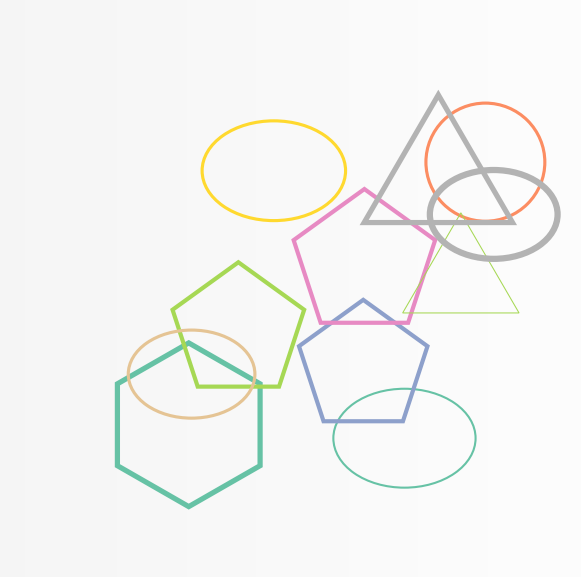[{"shape": "hexagon", "thickness": 2.5, "radius": 0.71, "center": [0.325, 0.264]}, {"shape": "oval", "thickness": 1, "radius": 0.61, "center": [0.696, 0.24]}, {"shape": "circle", "thickness": 1.5, "radius": 0.51, "center": [0.835, 0.718]}, {"shape": "pentagon", "thickness": 2, "radius": 0.58, "center": [0.625, 0.364]}, {"shape": "pentagon", "thickness": 2, "radius": 0.64, "center": [0.627, 0.544]}, {"shape": "pentagon", "thickness": 2, "radius": 0.6, "center": [0.41, 0.426]}, {"shape": "triangle", "thickness": 0.5, "radius": 0.58, "center": [0.793, 0.515]}, {"shape": "oval", "thickness": 1.5, "radius": 0.62, "center": [0.471, 0.704]}, {"shape": "oval", "thickness": 1.5, "radius": 0.54, "center": [0.33, 0.351]}, {"shape": "oval", "thickness": 3, "radius": 0.55, "center": [0.849, 0.628]}, {"shape": "triangle", "thickness": 2.5, "radius": 0.74, "center": [0.754, 0.687]}]